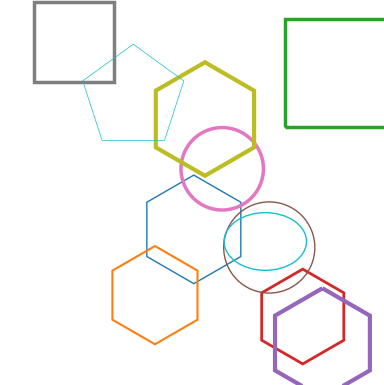[{"shape": "hexagon", "thickness": 1, "radius": 0.7, "center": [0.503, 0.404]}, {"shape": "hexagon", "thickness": 1.5, "radius": 0.64, "center": [0.402, 0.233]}, {"shape": "square", "thickness": 2.5, "radius": 0.7, "center": [0.88, 0.811]}, {"shape": "hexagon", "thickness": 2, "radius": 0.62, "center": [0.786, 0.178]}, {"shape": "hexagon", "thickness": 3, "radius": 0.71, "center": [0.838, 0.109]}, {"shape": "circle", "thickness": 1, "radius": 0.59, "center": [0.699, 0.357]}, {"shape": "circle", "thickness": 2.5, "radius": 0.54, "center": [0.577, 0.562]}, {"shape": "square", "thickness": 2.5, "radius": 0.52, "center": [0.192, 0.892]}, {"shape": "hexagon", "thickness": 3, "radius": 0.74, "center": [0.532, 0.691]}, {"shape": "oval", "thickness": 1, "radius": 0.54, "center": [0.689, 0.373]}, {"shape": "pentagon", "thickness": 0.5, "radius": 0.69, "center": [0.346, 0.747]}]